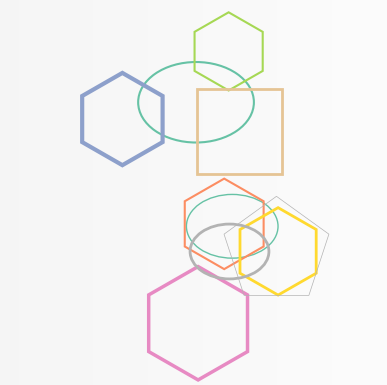[{"shape": "oval", "thickness": 1.5, "radius": 0.75, "center": [0.506, 0.734]}, {"shape": "oval", "thickness": 1, "radius": 0.59, "center": [0.599, 0.412]}, {"shape": "hexagon", "thickness": 1.5, "radius": 0.59, "center": [0.579, 0.419]}, {"shape": "hexagon", "thickness": 3, "radius": 0.6, "center": [0.316, 0.691]}, {"shape": "hexagon", "thickness": 2.5, "radius": 0.74, "center": [0.511, 0.16]}, {"shape": "hexagon", "thickness": 1.5, "radius": 0.51, "center": [0.59, 0.867]}, {"shape": "hexagon", "thickness": 2, "radius": 0.57, "center": [0.718, 0.347]}, {"shape": "square", "thickness": 2, "radius": 0.55, "center": [0.619, 0.659]}, {"shape": "pentagon", "thickness": 0.5, "radius": 0.71, "center": [0.713, 0.348]}, {"shape": "oval", "thickness": 2, "radius": 0.51, "center": [0.592, 0.347]}]